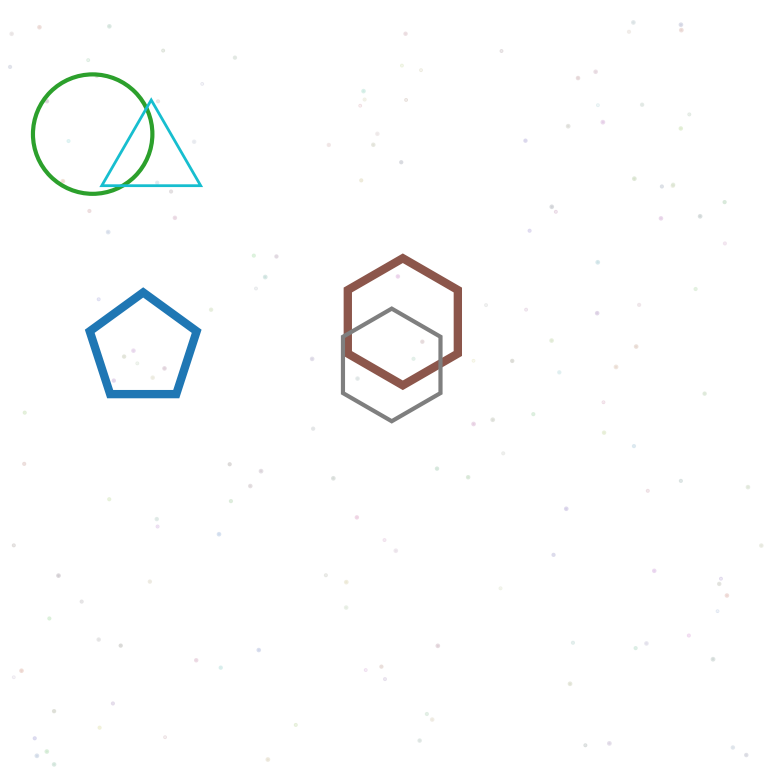[{"shape": "pentagon", "thickness": 3, "radius": 0.37, "center": [0.186, 0.547]}, {"shape": "circle", "thickness": 1.5, "radius": 0.39, "center": [0.12, 0.826]}, {"shape": "hexagon", "thickness": 3, "radius": 0.41, "center": [0.523, 0.582]}, {"shape": "hexagon", "thickness": 1.5, "radius": 0.37, "center": [0.509, 0.526]}, {"shape": "triangle", "thickness": 1, "radius": 0.37, "center": [0.196, 0.796]}]